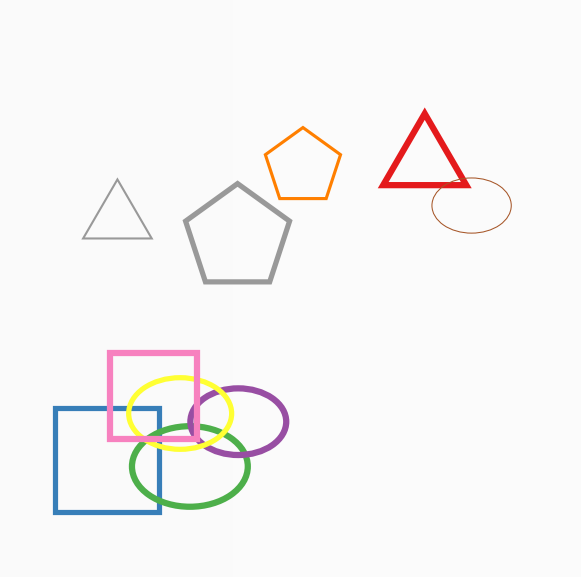[{"shape": "triangle", "thickness": 3, "radius": 0.41, "center": [0.731, 0.72]}, {"shape": "square", "thickness": 2.5, "radius": 0.45, "center": [0.184, 0.203]}, {"shape": "oval", "thickness": 3, "radius": 0.5, "center": [0.327, 0.191]}, {"shape": "oval", "thickness": 3, "radius": 0.41, "center": [0.41, 0.269]}, {"shape": "pentagon", "thickness": 1.5, "radius": 0.34, "center": [0.521, 0.71]}, {"shape": "oval", "thickness": 2.5, "radius": 0.44, "center": [0.31, 0.283]}, {"shape": "oval", "thickness": 0.5, "radius": 0.34, "center": [0.811, 0.643]}, {"shape": "square", "thickness": 3, "radius": 0.37, "center": [0.264, 0.314]}, {"shape": "pentagon", "thickness": 2.5, "radius": 0.47, "center": [0.409, 0.587]}, {"shape": "triangle", "thickness": 1, "radius": 0.34, "center": [0.202, 0.62]}]